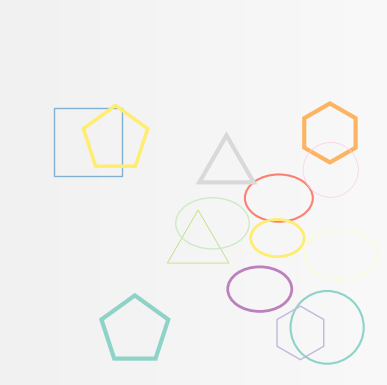[{"shape": "pentagon", "thickness": 3, "radius": 0.45, "center": [0.348, 0.142]}, {"shape": "circle", "thickness": 1.5, "radius": 0.47, "center": [0.844, 0.15]}, {"shape": "oval", "thickness": 0.5, "radius": 0.47, "center": [0.879, 0.338]}, {"shape": "hexagon", "thickness": 1, "radius": 0.35, "center": [0.775, 0.135]}, {"shape": "oval", "thickness": 1.5, "radius": 0.44, "center": [0.72, 0.485]}, {"shape": "square", "thickness": 1, "radius": 0.44, "center": [0.228, 0.632]}, {"shape": "hexagon", "thickness": 3, "radius": 0.38, "center": [0.851, 0.655]}, {"shape": "triangle", "thickness": 0.5, "radius": 0.46, "center": [0.511, 0.363]}, {"shape": "circle", "thickness": 0.5, "radius": 0.36, "center": [0.854, 0.559]}, {"shape": "triangle", "thickness": 3, "radius": 0.41, "center": [0.584, 0.567]}, {"shape": "oval", "thickness": 2, "radius": 0.41, "center": [0.67, 0.249]}, {"shape": "oval", "thickness": 1, "radius": 0.47, "center": [0.548, 0.42]}, {"shape": "oval", "thickness": 2, "radius": 0.34, "center": [0.716, 0.382]}, {"shape": "pentagon", "thickness": 2.5, "radius": 0.44, "center": [0.298, 0.639]}]